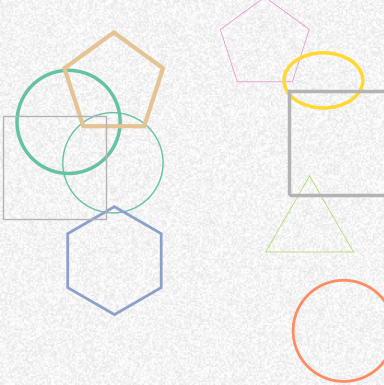[{"shape": "circle", "thickness": 2.5, "radius": 0.67, "center": [0.178, 0.683]}, {"shape": "circle", "thickness": 1, "radius": 0.65, "center": [0.293, 0.577]}, {"shape": "circle", "thickness": 2, "radius": 0.66, "center": [0.893, 0.141]}, {"shape": "hexagon", "thickness": 2, "radius": 0.7, "center": [0.297, 0.323]}, {"shape": "pentagon", "thickness": 0.5, "radius": 0.61, "center": [0.688, 0.886]}, {"shape": "triangle", "thickness": 0.5, "radius": 0.66, "center": [0.804, 0.411]}, {"shape": "oval", "thickness": 2.5, "radius": 0.51, "center": [0.84, 0.791]}, {"shape": "pentagon", "thickness": 3, "radius": 0.67, "center": [0.295, 0.781]}, {"shape": "square", "thickness": 2.5, "radius": 0.67, "center": [0.885, 0.629]}, {"shape": "square", "thickness": 1, "radius": 0.67, "center": [0.142, 0.564]}]